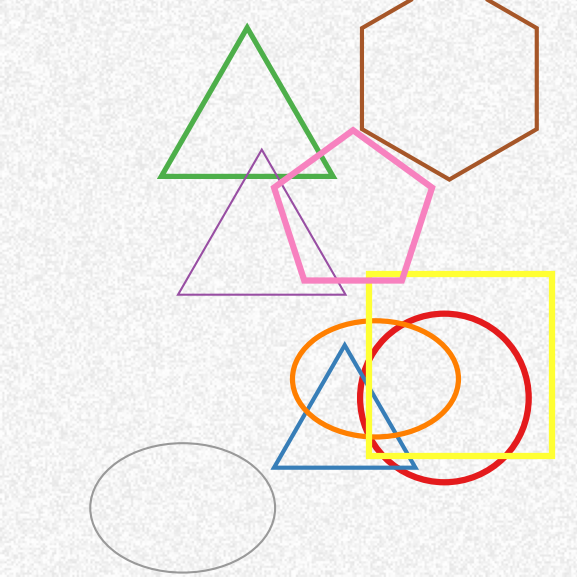[{"shape": "circle", "thickness": 3, "radius": 0.73, "center": [0.77, 0.31]}, {"shape": "triangle", "thickness": 2, "radius": 0.71, "center": [0.597, 0.26]}, {"shape": "triangle", "thickness": 2.5, "radius": 0.86, "center": [0.428, 0.78]}, {"shape": "triangle", "thickness": 1, "radius": 0.84, "center": [0.453, 0.573]}, {"shape": "oval", "thickness": 2.5, "radius": 0.72, "center": [0.65, 0.343]}, {"shape": "square", "thickness": 3, "radius": 0.79, "center": [0.798, 0.367]}, {"shape": "hexagon", "thickness": 2, "radius": 0.87, "center": [0.778, 0.863]}, {"shape": "pentagon", "thickness": 3, "radius": 0.72, "center": [0.611, 0.63]}, {"shape": "oval", "thickness": 1, "radius": 0.8, "center": [0.316, 0.12]}]